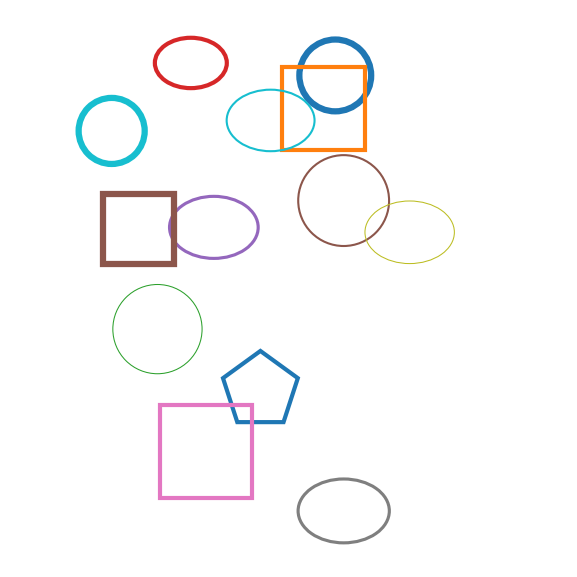[{"shape": "pentagon", "thickness": 2, "radius": 0.34, "center": [0.451, 0.323]}, {"shape": "circle", "thickness": 3, "radius": 0.31, "center": [0.581, 0.869]}, {"shape": "square", "thickness": 2, "radius": 0.36, "center": [0.56, 0.811]}, {"shape": "circle", "thickness": 0.5, "radius": 0.39, "center": [0.273, 0.429]}, {"shape": "oval", "thickness": 2, "radius": 0.31, "center": [0.33, 0.89]}, {"shape": "oval", "thickness": 1.5, "radius": 0.38, "center": [0.37, 0.605]}, {"shape": "circle", "thickness": 1, "radius": 0.39, "center": [0.595, 0.652]}, {"shape": "square", "thickness": 3, "radius": 0.31, "center": [0.24, 0.603]}, {"shape": "square", "thickness": 2, "radius": 0.4, "center": [0.357, 0.217]}, {"shape": "oval", "thickness": 1.5, "radius": 0.39, "center": [0.595, 0.114]}, {"shape": "oval", "thickness": 0.5, "radius": 0.39, "center": [0.709, 0.597]}, {"shape": "oval", "thickness": 1, "radius": 0.38, "center": [0.469, 0.791]}, {"shape": "circle", "thickness": 3, "radius": 0.29, "center": [0.193, 0.772]}]